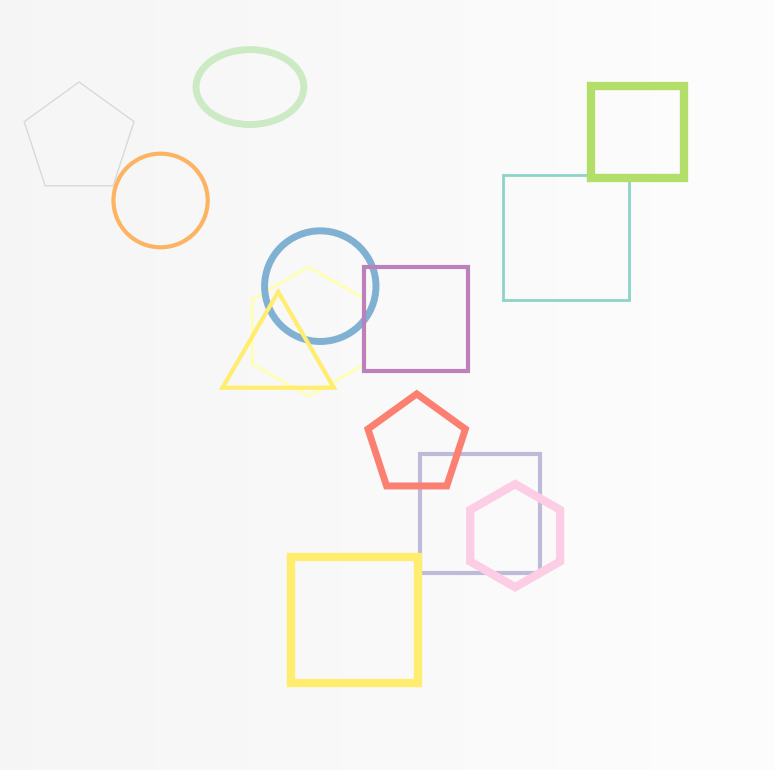[{"shape": "square", "thickness": 1, "radius": 0.41, "center": [0.73, 0.691]}, {"shape": "hexagon", "thickness": 1, "radius": 0.42, "center": [0.398, 0.569]}, {"shape": "square", "thickness": 1.5, "radius": 0.39, "center": [0.619, 0.334]}, {"shape": "pentagon", "thickness": 2.5, "radius": 0.33, "center": [0.538, 0.422]}, {"shape": "circle", "thickness": 2.5, "radius": 0.36, "center": [0.413, 0.628]}, {"shape": "circle", "thickness": 1.5, "radius": 0.3, "center": [0.207, 0.74]}, {"shape": "square", "thickness": 3, "radius": 0.3, "center": [0.822, 0.829]}, {"shape": "hexagon", "thickness": 3, "radius": 0.33, "center": [0.665, 0.304]}, {"shape": "pentagon", "thickness": 0.5, "radius": 0.37, "center": [0.102, 0.819]}, {"shape": "square", "thickness": 1.5, "radius": 0.34, "center": [0.537, 0.585]}, {"shape": "oval", "thickness": 2.5, "radius": 0.35, "center": [0.322, 0.887]}, {"shape": "square", "thickness": 3, "radius": 0.41, "center": [0.457, 0.195]}, {"shape": "triangle", "thickness": 1.5, "radius": 0.41, "center": [0.359, 0.538]}]